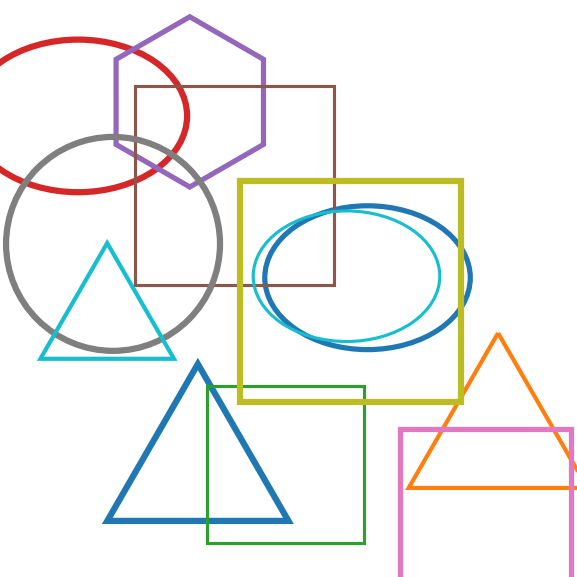[{"shape": "triangle", "thickness": 3, "radius": 0.91, "center": [0.343, 0.188]}, {"shape": "oval", "thickness": 2.5, "radius": 0.89, "center": [0.636, 0.518]}, {"shape": "triangle", "thickness": 2, "radius": 0.89, "center": [0.862, 0.244]}, {"shape": "square", "thickness": 1.5, "radius": 0.68, "center": [0.494, 0.195]}, {"shape": "oval", "thickness": 3, "radius": 0.94, "center": [0.135, 0.798]}, {"shape": "hexagon", "thickness": 2.5, "radius": 0.74, "center": [0.329, 0.823]}, {"shape": "square", "thickness": 1.5, "radius": 0.86, "center": [0.407, 0.677]}, {"shape": "square", "thickness": 2.5, "radius": 0.74, "center": [0.841, 0.108]}, {"shape": "circle", "thickness": 3, "radius": 0.93, "center": [0.196, 0.577]}, {"shape": "square", "thickness": 3, "radius": 0.96, "center": [0.607, 0.494]}, {"shape": "triangle", "thickness": 2, "radius": 0.67, "center": [0.186, 0.445]}, {"shape": "oval", "thickness": 1.5, "radius": 0.81, "center": [0.6, 0.521]}]